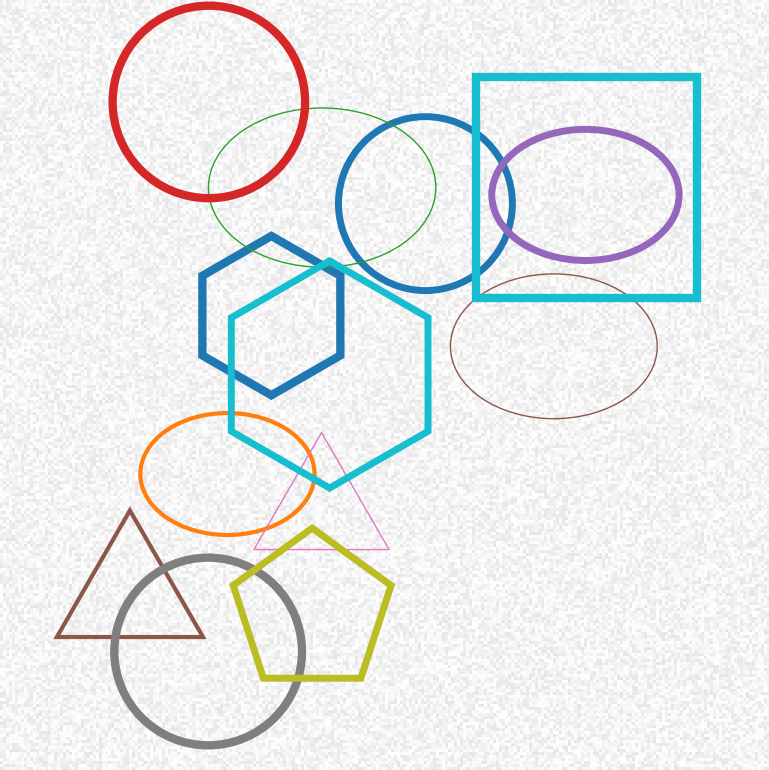[{"shape": "circle", "thickness": 2.5, "radius": 0.56, "center": [0.553, 0.736]}, {"shape": "hexagon", "thickness": 3, "radius": 0.52, "center": [0.352, 0.59]}, {"shape": "oval", "thickness": 1.5, "radius": 0.57, "center": [0.295, 0.384]}, {"shape": "oval", "thickness": 0.5, "radius": 0.74, "center": [0.418, 0.756]}, {"shape": "circle", "thickness": 3, "radius": 0.62, "center": [0.271, 0.868]}, {"shape": "oval", "thickness": 2.5, "radius": 0.61, "center": [0.76, 0.747]}, {"shape": "triangle", "thickness": 1.5, "radius": 0.55, "center": [0.169, 0.227]}, {"shape": "oval", "thickness": 0.5, "radius": 0.67, "center": [0.719, 0.55]}, {"shape": "triangle", "thickness": 0.5, "radius": 0.51, "center": [0.418, 0.337]}, {"shape": "circle", "thickness": 3, "radius": 0.61, "center": [0.27, 0.154]}, {"shape": "pentagon", "thickness": 2.5, "radius": 0.54, "center": [0.405, 0.206]}, {"shape": "square", "thickness": 3, "radius": 0.72, "center": [0.761, 0.756]}, {"shape": "hexagon", "thickness": 2.5, "radius": 0.74, "center": [0.428, 0.514]}]